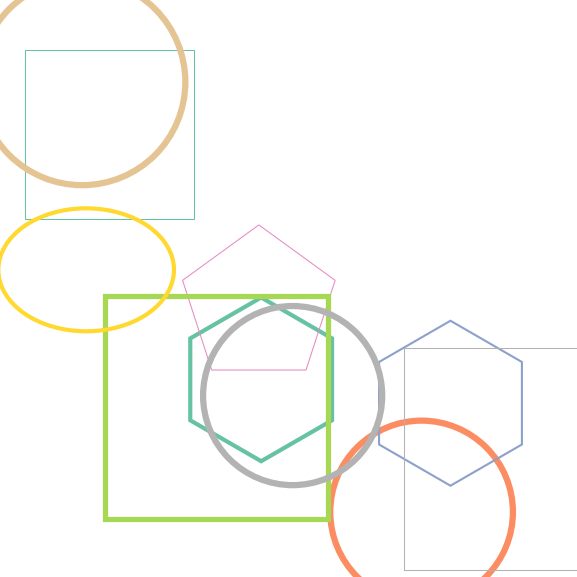[{"shape": "hexagon", "thickness": 2, "radius": 0.71, "center": [0.452, 0.342]}, {"shape": "square", "thickness": 0.5, "radius": 0.73, "center": [0.189, 0.767]}, {"shape": "circle", "thickness": 3, "radius": 0.79, "center": [0.73, 0.113]}, {"shape": "hexagon", "thickness": 1, "radius": 0.71, "center": [0.78, 0.301]}, {"shape": "pentagon", "thickness": 0.5, "radius": 0.69, "center": [0.448, 0.471]}, {"shape": "square", "thickness": 2.5, "radius": 0.97, "center": [0.375, 0.293]}, {"shape": "oval", "thickness": 2, "radius": 0.76, "center": [0.149, 0.532]}, {"shape": "circle", "thickness": 3, "radius": 0.89, "center": [0.142, 0.857]}, {"shape": "square", "thickness": 0.5, "radius": 0.96, "center": [0.892, 0.204]}, {"shape": "circle", "thickness": 3, "radius": 0.78, "center": [0.507, 0.314]}]